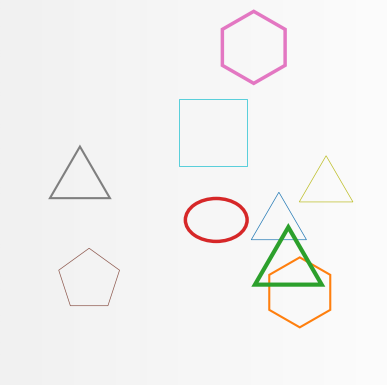[{"shape": "triangle", "thickness": 0.5, "radius": 0.41, "center": [0.72, 0.418]}, {"shape": "hexagon", "thickness": 1.5, "radius": 0.45, "center": [0.774, 0.241]}, {"shape": "triangle", "thickness": 3, "radius": 0.5, "center": [0.744, 0.31]}, {"shape": "oval", "thickness": 2.5, "radius": 0.4, "center": [0.558, 0.429]}, {"shape": "pentagon", "thickness": 0.5, "radius": 0.41, "center": [0.23, 0.273]}, {"shape": "hexagon", "thickness": 2.5, "radius": 0.47, "center": [0.655, 0.877]}, {"shape": "triangle", "thickness": 1.5, "radius": 0.45, "center": [0.206, 0.53]}, {"shape": "triangle", "thickness": 0.5, "radius": 0.4, "center": [0.842, 0.515]}, {"shape": "square", "thickness": 0.5, "radius": 0.44, "center": [0.551, 0.656]}]